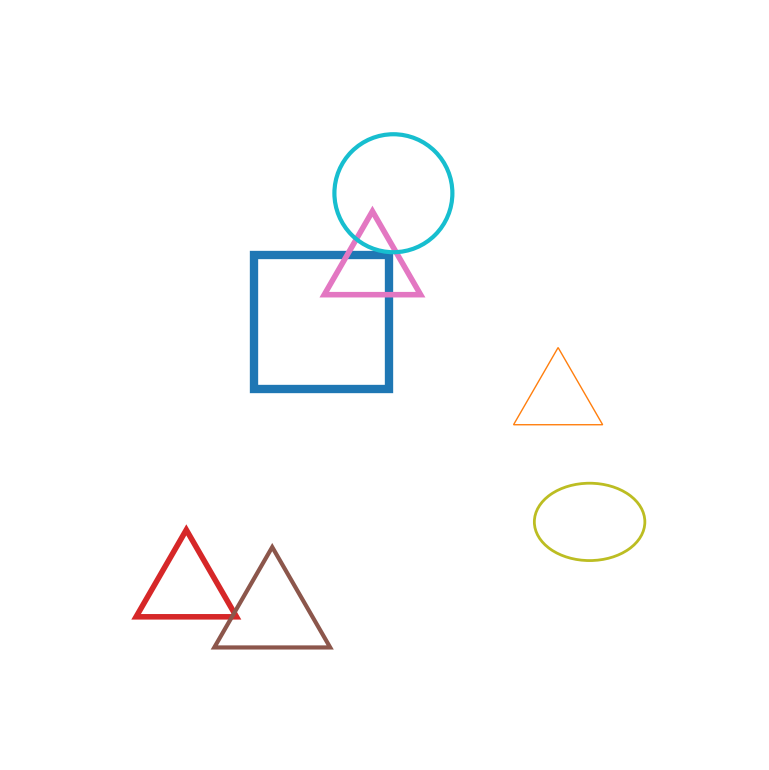[{"shape": "square", "thickness": 3, "radius": 0.44, "center": [0.418, 0.581]}, {"shape": "triangle", "thickness": 0.5, "radius": 0.33, "center": [0.725, 0.482]}, {"shape": "triangle", "thickness": 2, "radius": 0.38, "center": [0.242, 0.237]}, {"shape": "triangle", "thickness": 1.5, "radius": 0.43, "center": [0.354, 0.203]}, {"shape": "triangle", "thickness": 2, "radius": 0.36, "center": [0.484, 0.653]}, {"shape": "oval", "thickness": 1, "radius": 0.36, "center": [0.766, 0.322]}, {"shape": "circle", "thickness": 1.5, "radius": 0.38, "center": [0.511, 0.749]}]